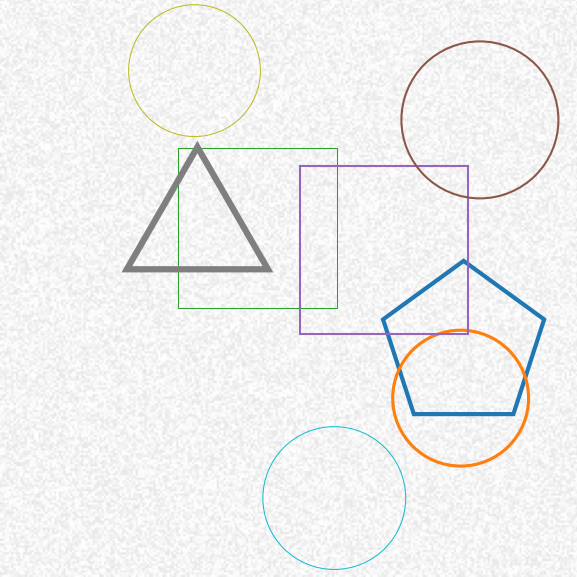[{"shape": "pentagon", "thickness": 2, "radius": 0.73, "center": [0.803, 0.401]}, {"shape": "circle", "thickness": 1.5, "radius": 0.59, "center": [0.798, 0.31]}, {"shape": "square", "thickness": 0.5, "radius": 0.69, "center": [0.446, 0.604]}, {"shape": "square", "thickness": 1, "radius": 0.73, "center": [0.665, 0.566]}, {"shape": "circle", "thickness": 1, "radius": 0.68, "center": [0.831, 0.792]}, {"shape": "triangle", "thickness": 3, "radius": 0.71, "center": [0.342, 0.603]}, {"shape": "circle", "thickness": 0.5, "radius": 0.57, "center": [0.337, 0.877]}, {"shape": "circle", "thickness": 0.5, "radius": 0.62, "center": [0.579, 0.137]}]